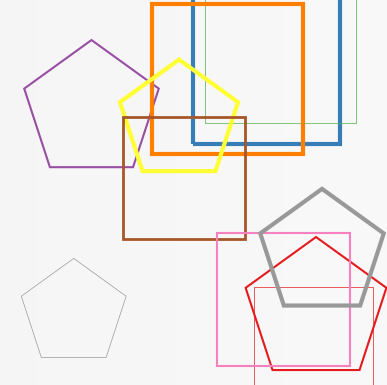[{"shape": "square", "thickness": 0.5, "radius": 0.77, "center": [0.81, 0.1]}, {"shape": "pentagon", "thickness": 1.5, "radius": 0.95, "center": [0.816, 0.193]}, {"shape": "square", "thickness": 3, "radius": 0.95, "center": [0.688, 0.815]}, {"shape": "square", "thickness": 0.5, "radius": 0.97, "center": [0.723, 0.875]}, {"shape": "pentagon", "thickness": 1.5, "radius": 0.91, "center": [0.236, 0.713]}, {"shape": "square", "thickness": 3, "radius": 0.97, "center": [0.586, 0.795]}, {"shape": "pentagon", "thickness": 3, "radius": 0.8, "center": [0.462, 0.685]}, {"shape": "square", "thickness": 2, "radius": 0.79, "center": [0.475, 0.539]}, {"shape": "square", "thickness": 1.5, "radius": 0.86, "center": [0.733, 0.222]}, {"shape": "pentagon", "thickness": 0.5, "radius": 0.71, "center": [0.19, 0.187]}, {"shape": "pentagon", "thickness": 3, "radius": 0.84, "center": [0.831, 0.342]}]